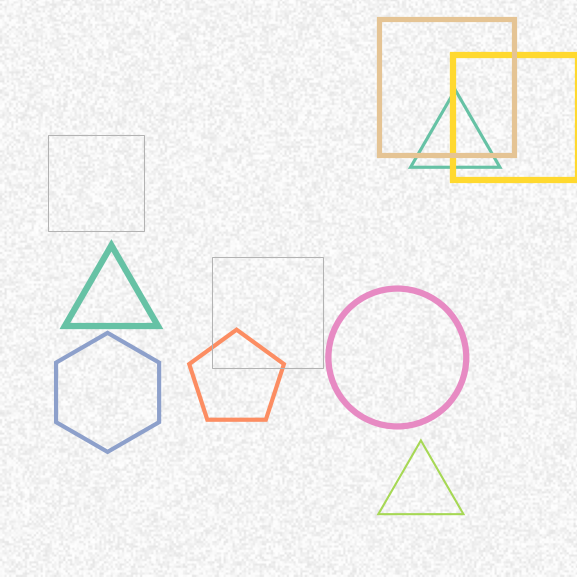[{"shape": "triangle", "thickness": 1.5, "radius": 0.45, "center": [0.788, 0.754]}, {"shape": "triangle", "thickness": 3, "radius": 0.47, "center": [0.193, 0.481]}, {"shape": "pentagon", "thickness": 2, "radius": 0.43, "center": [0.41, 0.342]}, {"shape": "hexagon", "thickness": 2, "radius": 0.52, "center": [0.186, 0.32]}, {"shape": "circle", "thickness": 3, "radius": 0.6, "center": [0.688, 0.38]}, {"shape": "triangle", "thickness": 1, "radius": 0.43, "center": [0.729, 0.151]}, {"shape": "square", "thickness": 3, "radius": 0.54, "center": [0.893, 0.796]}, {"shape": "square", "thickness": 2.5, "radius": 0.59, "center": [0.773, 0.848]}, {"shape": "square", "thickness": 0.5, "radius": 0.42, "center": [0.166, 0.683]}, {"shape": "square", "thickness": 0.5, "radius": 0.48, "center": [0.462, 0.459]}]